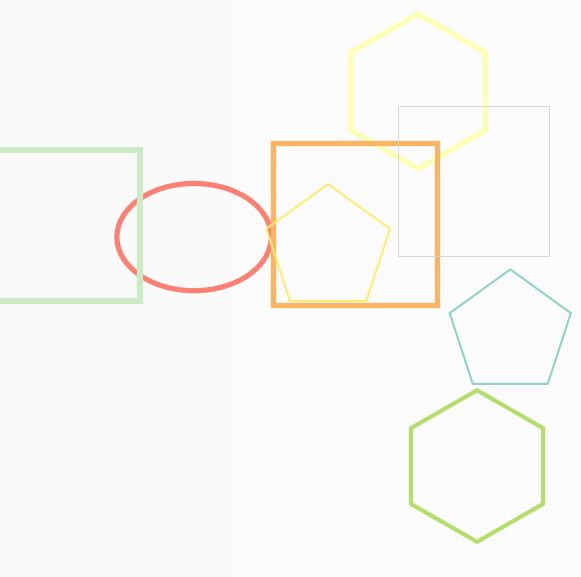[{"shape": "pentagon", "thickness": 1, "radius": 0.55, "center": [0.878, 0.423]}, {"shape": "hexagon", "thickness": 2.5, "radius": 0.67, "center": [0.719, 0.841]}, {"shape": "oval", "thickness": 2.5, "radius": 0.66, "center": [0.334, 0.589]}, {"shape": "square", "thickness": 2.5, "radius": 0.7, "center": [0.611, 0.612]}, {"shape": "hexagon", "thickness": 2, "radius": 0.66, "center": [0.821, 0.192]}, {"shape": "square", "thickness": 0.5, "radius": 0.65, "center": [0.815, 0.686]}, {"shape": "square", "thickness": 3, "radius": 0.65, "center": [0.111, 0.609]}, {"shape": "pentagon", "thickness": 1, "radius": 0.56, "center": [0.565, 0.568]}]